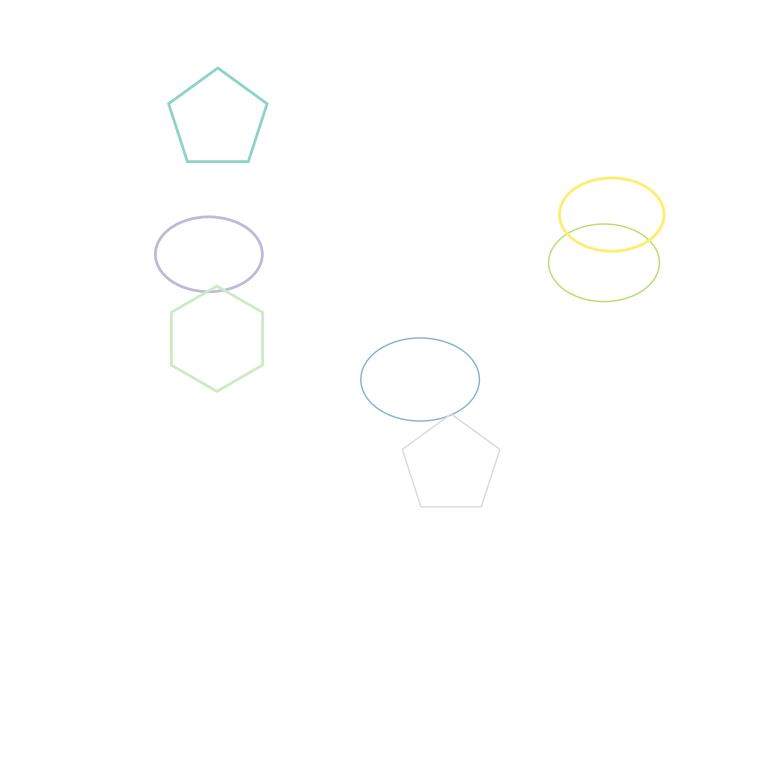[{"shape": "pentagon", "thickness": 1, "radius": 0.34, "center": [0.283, 0.844]}, {"shape": "oval", "thickness": 1, "radius": 0.35, "center": [0.271, 0.67]}, {"shape": "oval", "thickness": 0.5, "radius": 0.39, "center": [0.546, 0.507]}, {"shape": "oval", "thickness": 0.5, "radius": 0.36, "center": [0.784, 0.659]}, {"shape": "pentagon", "thickness": 0.5, "radius": 0.33, "center": [0.586, 0.396]}, {"shape": "hexagon", "thickness": 1, "radius": 0.34, "center": [0.282, 0.56]}, {"shape": "oval", "thickness": 1, "radius": 0.34, "center": [0.794, 0.721]}]